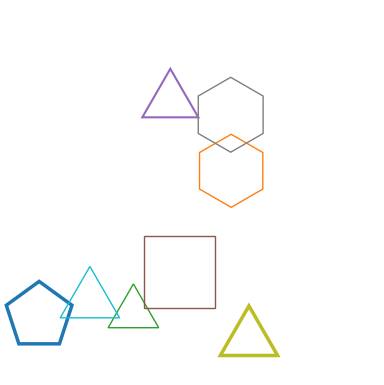[{"shape": "pentagon", "thickness": 2.5, "radius": 0.45, "center": [0.102, 0.179]}, {"shape": "hexagon", "thickness": 1, "radius": 0.47, "center": [0.6, 0.556]}, {"shape": "triangle", "thickness": 1, "radius": 0.38, "center": [0.346, 0.187]}, {"shape": "triangle", "thickness": 1.5, "radius": 0.42, "center": [0.442, 0.737]}, {"shape": "square", "thickness": 1, "radius": 0.46, "center": [0.465, 0.293]}, {"shape": "hexagon", "thickness": 1, "radius": 0.49, "center": [0.599, 0.702]}, {"shape": "triangle", "thickness": 2.5, "radius": 0.43, "center": [0.647, 0.12]}, {"shape": "triangle", "thickness": 1, "radius": 0.44, "center": [0.234, 0.219]}]